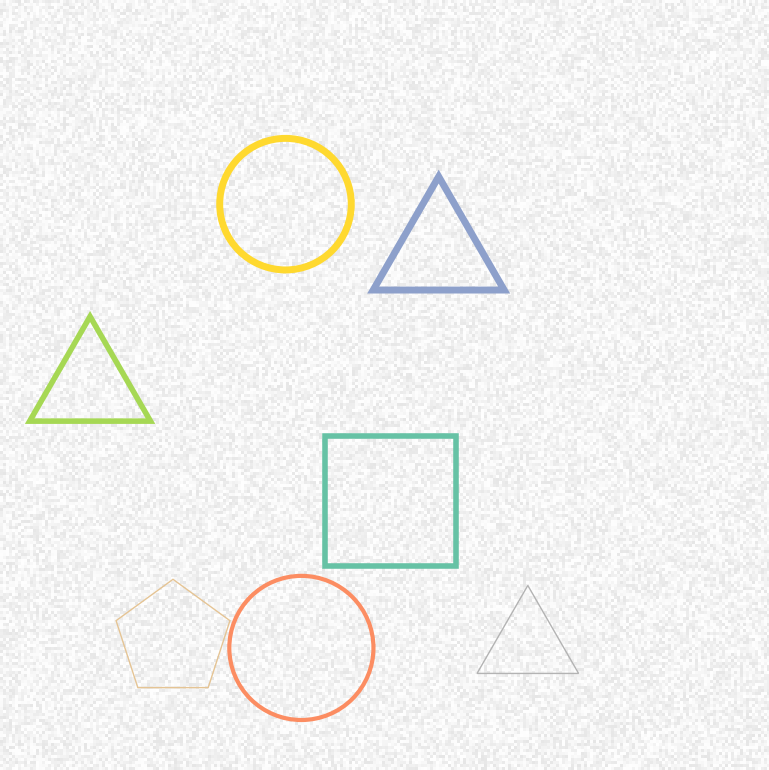[{"shape": "square", "thickness": 2, "radius": 0.42, "center": [0.507, 0.349]}, {"shape": "circle", "thickness": 1.5, "radius": 0.47, "center": [0.391, 0.159]}, {"shape": "triangle", "thickness": 2.5, "radius": 0.49, "center": [0.57, 0.672]}, {"shape": "triangle", "thickness": 2, "radius": 0.45, "center": [0.117, 0.498]}, {"shape": "circle", "thickness": 2.5, "radius": 0.43, "center": [0.371, 0.735]}, {"shape": "pentagon", "thickness": 0.5, "radius": 0.39, "center": [0.225, 0.17]}, {"shape": "triangle", "thickness": 0.5, "radius": 0.38, "center": [0.685, 0.163]}]